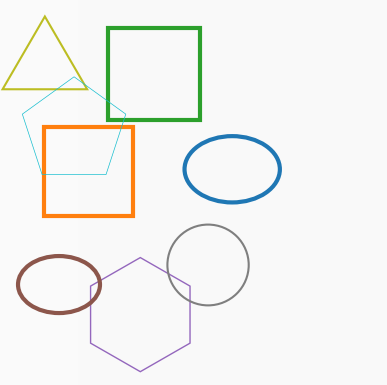[{"shape": "oval", "thickness": 3, "radius": 0.62, "center": [0.599, 0.56]}, {"shape": "square", "thickness": 3, "radius": 0.57, "center": [0.229, 0.555]}, {"shape": "square", "thickness": 3, "radius": 0.6, "center": [0.398, 0.808]}, {"shape": "hexagon", "thickness": 1, "radius": 0.74, "center": [0.362, 0.183]}, {"shape": "oval", "thickness": 3, "radius": 0.53, "center": [0.152, 0.261]}, {"shape": "circle", "thickness": 1.5, "radius": 0.52, "center": [0.537, 0.312]}, {"shape": "triangle", "thickness": 1.5, "radius": 0.63, "center": [0.116, 0.831]}, {"shape": "pentagon", "thickness": 0.5, "radius": 0.7, "center": [0.191, 0.66]}]